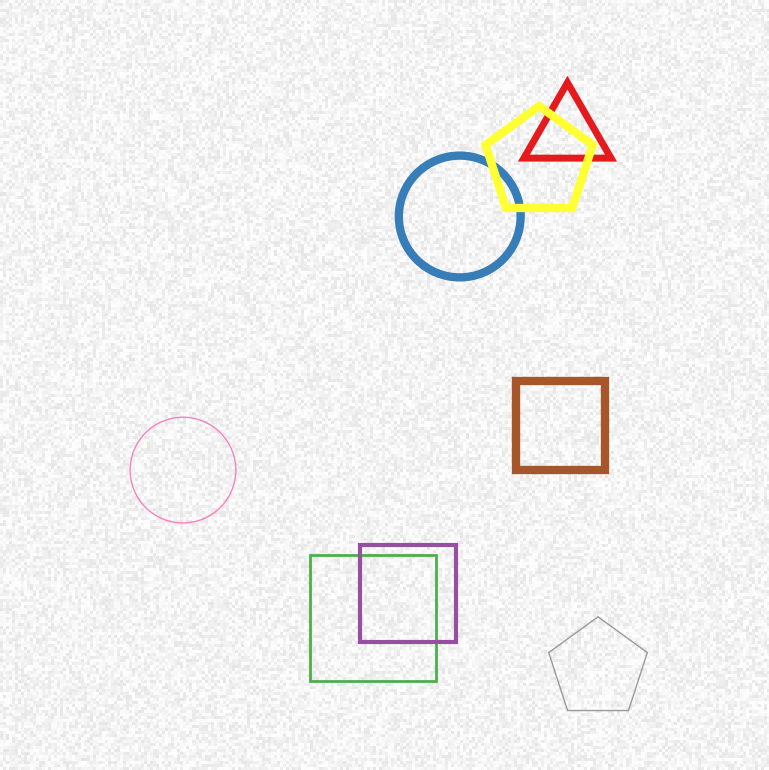[{"shape": "triangle", "thickness": 2.5, "radius": 0.33, "center": [0.737, 0.827]}, {"shape": "circle", "thickness": 3, "radius": 0.4, "center": [0.597, 0.719]}, {"shape": "square", "thickness": 1, "radius": 0.41, "center": [0.484, 0.198]}, {"shape": "square", "thickness": 1.5, "radius": 0.31, "center": [0.53, 0.229]}, {"shape": "pentagon", "thickness": 3, "radius": 0.37, "center": [0.7, 0.789]}, {"shape": "square", "thickness": 3, "radius": 0.29, "center": [0.728, 0.448]}, {"shape": "circle", "thickness": 0.5, "radius": 0.34, "center": [0.238, 0.39]}, {"shape": "pentagon", "thickness": 0.5, "radius": 0.34, "center": [0.777, 0.132]}]